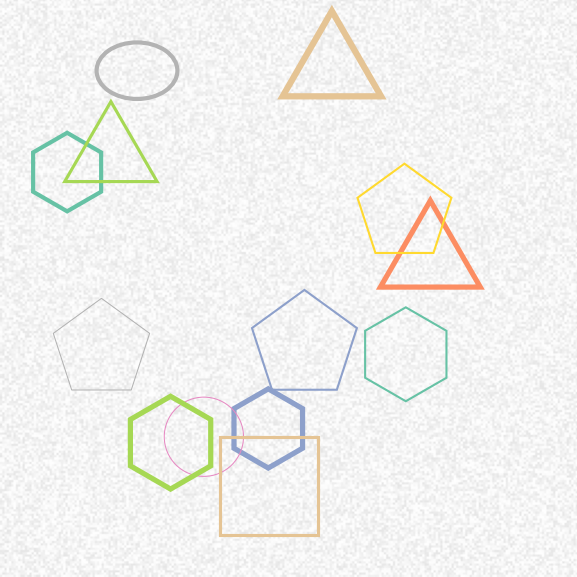[{"shape": "hexagon", "thickness": 2, "radius": 0.34, "center": [0.116, 0.701]}, {"shape": "hexagon", "thickness": 1, "radius": 0.41, "center": [0.703, 0.386]}, {"shape": "triangle", "thickness": 2.5, "radius": 0.5, "center": [0.745, 0.552]}, {"shape": "hexagon", "thickness": 2.5, "radius": 0.34, "center": [0.465, 0.257]}, {"shape": "pentagon", "thickness": 1, "radius": 0.48, "center": [0.527, 0.402]}, {"shape": "circle", "thickness": 0.5, "radius": 0.34, "center": [0.353, 0.243]}, {"shape": "triangle", "thickness": 1.5, "radius": 0.46, "center": [0.192, 0.731]}, {"shape": "hexagon", "thickness": 2.5, "radius": 0.4, "center": [0.295, 0.233]}, {"shape": "pentagon", "thickness": 1, "radius": 0.43, "center": [0.7, 0.63]}, {"shape": "triangle", "thickness": 3, "radius": 0.49, "center": [0.575, 0.882]}, {"shape": "square", "thickness": 1.5, "radius": 0.43, "center": [0.466, 0.158]}, {"shape": "pentagon", "thickness": 0.5, "radius": 0.44, "center": [0.176, 0.395]}, {"shape": "oval", "thickness": 2, "radius": 0.35, "center": [0.237, 0.877]}]